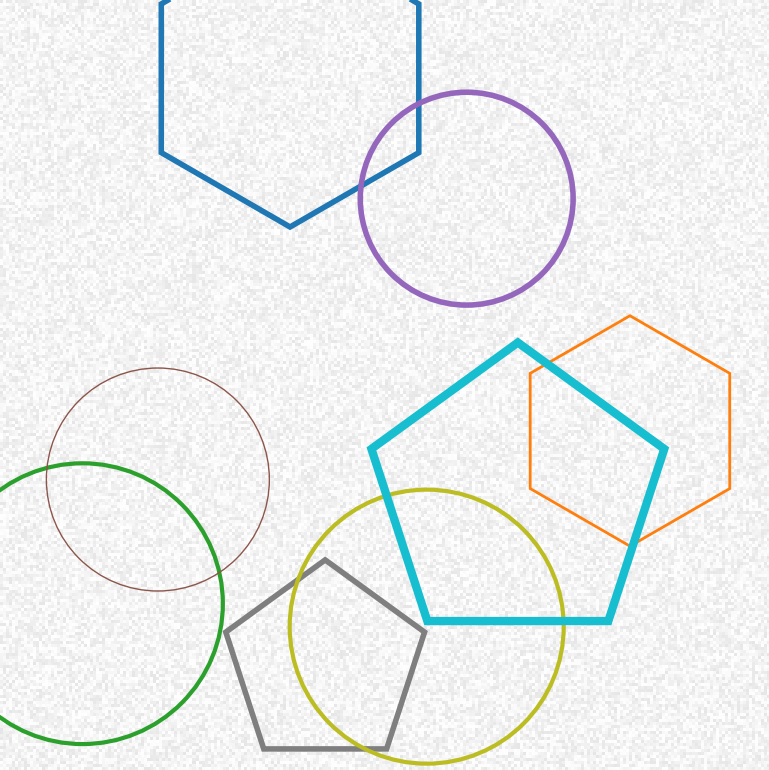[{"shape": "hexagon", "thickness": 2, "radius": 0.97, "center": [0.377, 0.898]}, {"shape": "hexagon", "thickness": 1, "radius": 0.75, "center": [0.818, 0.44]}, {"shape": "circle", "thickness": 1.5, "radius": 0.91, "center": [0.107, 0.216]}, {"shape": "circle", "thickness": 2, "radius": 0.69, "center": [0.606, 0.742]}, {"shape": "circle", "thickness": 0.5, "radius": 0.72, "center": [0.205, 0.377]}, {"shape": "pentagon", "thickness": 2, "radius": 0.68, "center": [0.422, 0.137]}, {"shape": "circle", "thickness": 1.5, "radius": 0.89, "center": [0.554, 0.186]}, {"shape": "pentagon", "thickness": 3, "radius": 1.0, "center": [0.673, 0.355]}]